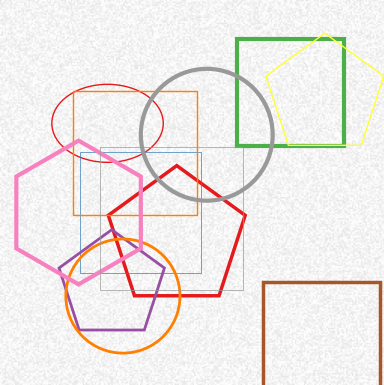[{"shape": "oval", "thickness": 1, "radius": 0.72, "center": [0.279, 0.68]}, {"shape": "pentagon", "thickness": 2.5, "radius": 0.93, "center": [0.459, 0.383]}, {"shape": "square", "thickness": 0.5, "radius": 0.78, "center": [0.365, 0.447]}, {"shape": "square", "thickness": 3, "radius": 0.7, "center": [0.755, 0.759]}, {"shape": "pentagon", "thickness": 2, "radius": 0.72, "center": [0.29, 0.259]}, {"shape": "circle", "thickness": 2, "radius": 0.74, "center": [0.319, 0.231]}, {"shape": "square", "thickness": 1, "radius": 0.8, "center": [0.352, 0.603]}, {"shape": "pentagon", "thickness": 1, "radius": 0.8, "center": [0.844, 0.753]}, {"shape": "square", "thickness": 2.5, "radius": 0.76, "center": [0.835, 0.116]}, {"shape": "hexagon", "thickness": 3, "radius": 0.93, "center": [0.204, 0.448]}, {"shape": "square", "thickness": 0.5, "radius": 0.93, "center": [0.446, 0.432]}, {"shape": "circle", "thickness": 3, "radius": 0.86, "center": [0.537, 0.65]}]